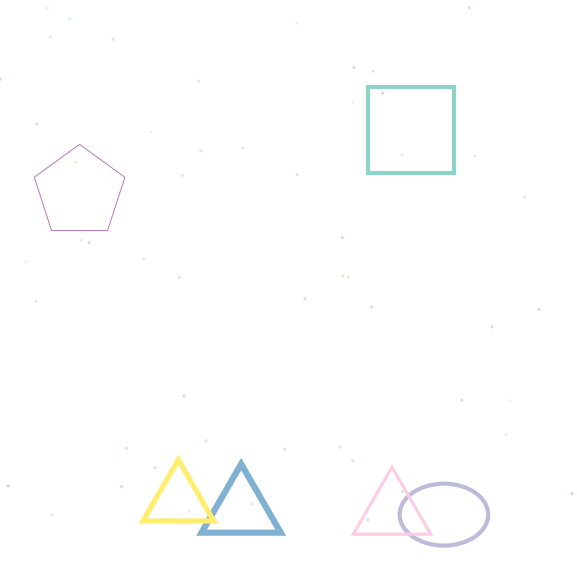[{"shape": "square", "thickness": 2, "radius": 0.37, "center": [0.711, 0.774]}, {"shape": "oval", "thickness": 2, "radius": 0.38, "center": [0.769, 0.108]}, {"shape": "triangle", "thickness": 3, "radius": 0.4, "center": [0.418, 0.116]}, {"shape": "triangle", "thickness": 1.5, "radius": 0.39, "center": [0.679, 0.113]}, {"shape": "pentagon", "thickness": 0.5, "radius": 0.41, "center": [0.138, 0.667]}, {"shape": "triangle", "thickness": 2.5, "radius": 0.35, "center": [0.309, 0.132]}]